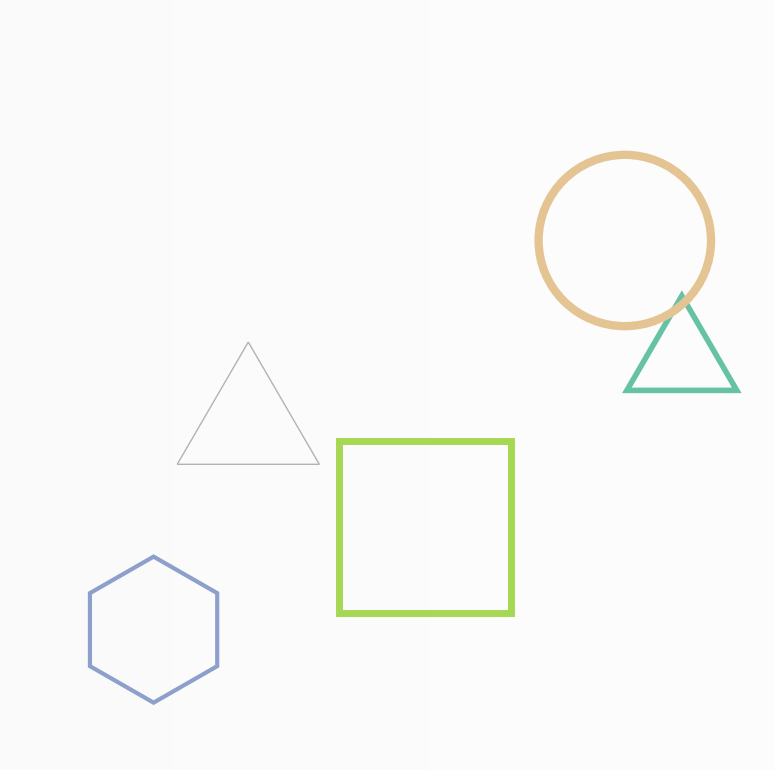[{"shape": "triangle", "thickness": 2, "radius": 0.41, "center": [0.88, 0.534]}, {"shape": "hexagon", "thickness": 1.5, "radius": 0.47, "center": [0.198, 0.182]}, {"shape": "square", "thickness": 2.5, "radius": 0.56, "center": [0.548, 0.316]}, {"shape": "circle", "thickness": 3, "radius": 0.56, "center": [0.806, 0.688]}, {"shape": "triangle", "thickness": 0.5, "radius": 0.53, "center": [0.32, 0.45]}]